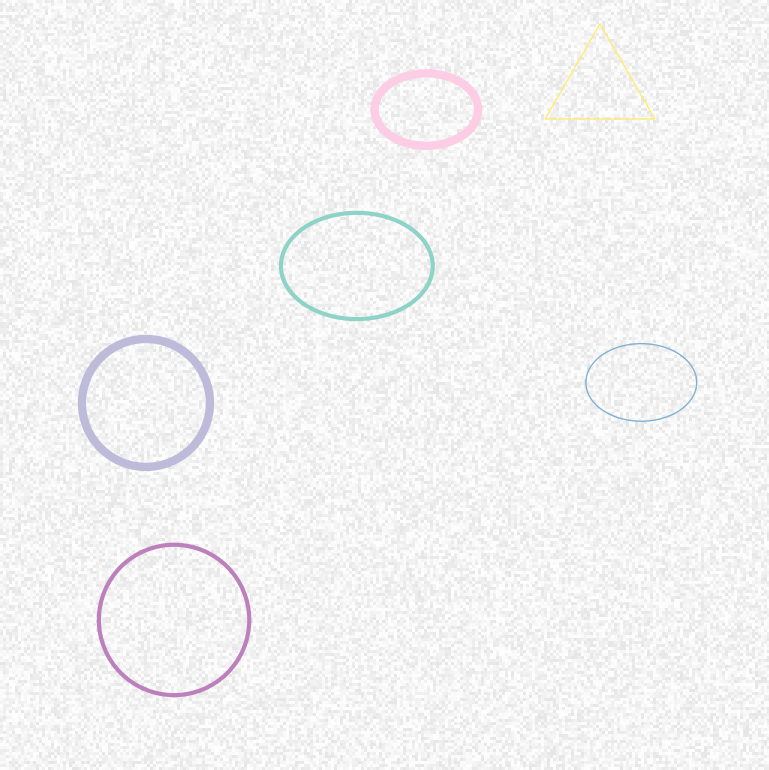[{"shape": "oval", "thickness": 1.5, "radius": 0.49, "center": [0.463, 0.655]}, {"shape": "circle", "thickness": 3, "radius": 0.42, "center": [0.19, 0.477]}, {"shape": "oval", "thickness": 0.5, "radius": 0.36, "center": [0.833, 0.503]}, {"shape": "oval", "thickness": 3, "radius": 0.34, "center": [0.554, 0.858]}, {"shape": "circle", "thickness": 1.5, "radius": 0.49, "center": [0.226, 0.195]}, {"shape": "triangle", "thickness": 0.5, "radius": 0.41, "center": [0.779, 0.887]}]